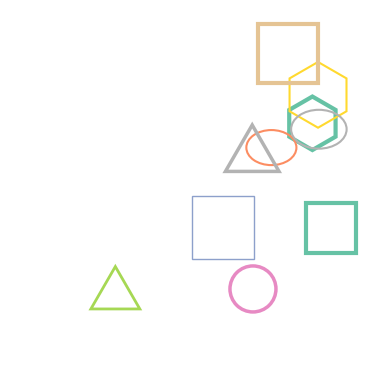[{"shape": "hexagon", "thickness": 3, "radius": 0.35, "center": [0.811, 0.68]}, {"shape": "square", "thickness": 3, "radius": 0.33, "center": [0.86, 0.408]}, {"shape": "oval", "thickness": 1.5, "radius": 0.33, "center": [0.705, 0.617]}, {"shape": "square", "thickness": 1, "radius": 0.41, "center": [0.579, 0.409]}, {"shape": "circle", "thickness": 2.5, "radius": 0.3, "center": [0.657, 0.249]}, {"shape": "triangle", "thickness": 2, "radius": 0.37, "center": [0.3, 0.234]}, {"shape": "hexagon", "thickness": 1.5, "radius": 0.43, "center": [0.826, 0.754]}, {"shape": "square", "thickness": 3, "radius": 0.39, "center": [0.748, 0.861]}, {"shape": "oval", "thickness": 1.5, "radius": 0.36, "center": [0.828, 0.664]}, {"shape": "triangle", "thickness": 2.5, "radius": 0.4, "center": [0.655, 0.595]}]